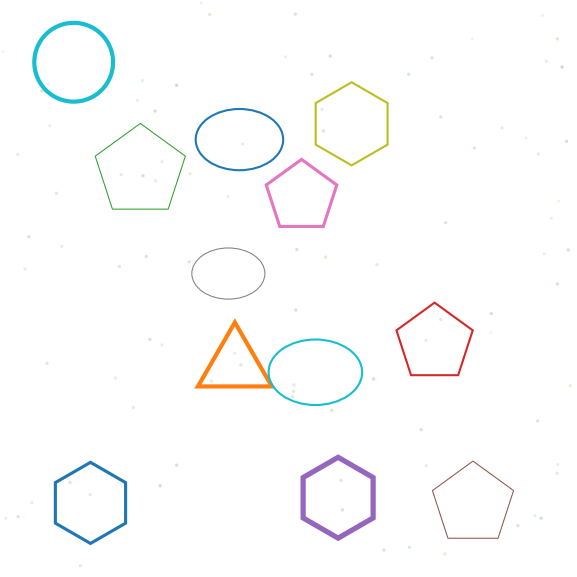[{"shape": "oval", "thickness": 1, "radius": 0.38, "center": [0.415, 0.757]}, {"shape": "hexagon", "thickness": 1.5, "radius": 0.35, "center": [0.157, 0.128]}, {"shape": "triangle", "thickness": 2, "radius": 0.37, "center": [0.407, 0.367]}, {"shape": "pentagon", "thickness": 0.5, "radius": 0.41, "center": [0.243, 0.703]}, {"shape": "pentagon", "thickness": 1, "radius": 0.35, "center": [0.753, 0.406]}, {"shape": "hexagon", "thickness": 2.5, "radius": 0.35, "center": [0.586, 0.137]}, {"shape": "pentagon", "thickness": 0.5, "radius": 0.37, "center": [0.819, 0.127]}, {"shape": "pentagon", "thickness": 1.5, "radius": 0.32, "center": [0.522, 0.659]}, {"shape": "oval", "thickness": 0.5, "radius": 0.32, "center": [0.395, 0.525]}, {"shape": "hexagon", "thickness": 1, "radius": 0.36, "center": [0.609, 0.785]}, {"shape": "circle", "thickness": 2, "radius": 0.34, "center": [0.128, 0.891]}, {"shape": "oval", "thickness": 1, "radius": 0.41, "center": [0.546, 0.355]}]